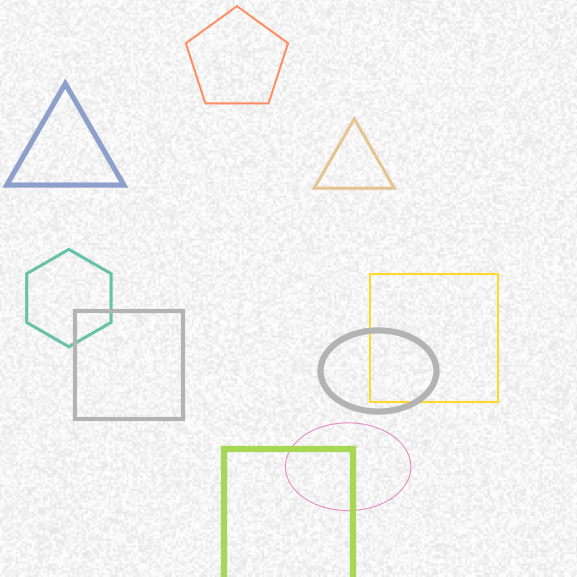[{"shape": "hexagon", "thickness": 1.5, "radius": 0.42, "center": [0.119, 0.483]}, {"shape": "pentagon", "thickness": 1, "radius": 0.47, "center": [0.41, 0.895]}, {"shape": "triangle", "thickness": 2.5, "radius": 0.59, "center": [0.113, 0.737]}, {"shape": "oval", "thickness": 0.5, "radius": 0.54, "center": [0.603, 0.191]}, {"shape": "square", "thickness": 3, "radius": 0.56, "center": [0.499, 0.11]}, {"shape": "square", "thickness": 1, "radius": 0.56, "center": [0.752, 0.414]}, {"shape": "triangle", "thickness": 1.5, "radius": 0.4, "center": [0.613, 0.713]}, {"shape": "square", "thickness": 2, "radius": 0.47, "center": [0.224, 0.368]}, {"shape": "oval", "thickness": 3, "radius": 0.5, "center": [0.655, 0.357]}]